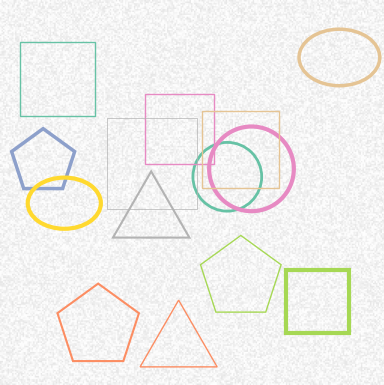[{"shape": "circle", "thickness": 2, "radius": 0.45, "center": [0.59, 0.541]}, {"shape": "square", "thickness": 1, "radius": 0.49, "center": [0.149, 0.795]}, {"shape": "triangle", "thickness": 1, "radius": 0.58, "center": [0.464, 0.105]}, {"shape": "pentagon", "thickness": 1.5, "radius": 0.56, "center": [0.255, 0.152]}, {"shape": "pentagon", "thickness": 2.5, "radius": 0.43, "center": [0.112, 0.58]}, {"shape": "circle", "thickness": 3, "radius": 0.55, "center": [0.653, 0.561]}, {"shape": "square", "thickness": 1, "radius": 0.45, "center": [0.466, 0.665]}, {"shape": "pentagon", "thickness": 1, "radius": 0.55, "center": [0.625, 0.278]}, {"shape": "square", "thickness": 3, "radius": 0.41, "center": [0.825, 0.216]}, {"shape": "oval", "thickness": 3, "radius": 0.47, "center": [0.167, 0.472]}, {"shape": "square", "thickness": 1, "radius": 0.5, "center": [0.625, 0.611]}, {"shape": "oval", "thickness": 2.5, "radius": 0.52, "center": [0.882, 0.851]}, {"shape": "square", "thickness": 0.5, "radius": 0.59, "center": [0.395, 0.576]}, {"shape": "triangle", "thickness": 1.5, "radius": 0.57, "center": [0.393, 0.44]}]